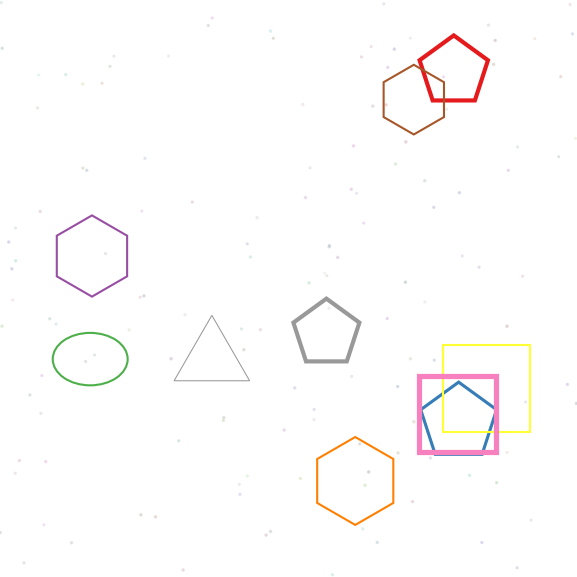[{"shape": "pentagon", "thickness": 2, "radius": 0.31, "center": [0.786, 0.876]}, {"shape": "pentagon", "thickness": 1.5, "radius": 0.35, "center": [0.794, 0.268]}, {"shape": "oval", "thickness": 1, "radius": 0.32, "center": [0.156, 0.377]}, {"shape": "hexagon", "thickness": 1, "radius": 0.35, "center": [0.159, 0.556]}, {"shape": "hexagon", "thickness": 1, "radius": 0.38, "center": [0.615, 0.166]}, {"shape": "square", "thickness": 1, "radius": 0.38, "center": [0.842, 0.326]}, {"shape": "hexagon", "thickness": 1, "radius": 0.3, "center": [0.717, 0.827]}, {"shape": "square", "thickness": 2.5, "radius": 0.33, "center": [0.792, 0.282]}, {"shape": "pentagon", "thickness": 2, "radius": 0.3, "center": [0.565, 0.422]}, {"shape": "triangle", "thickness": 0.5, "radius": 0.38, "center": [0.367, 0.378]}]